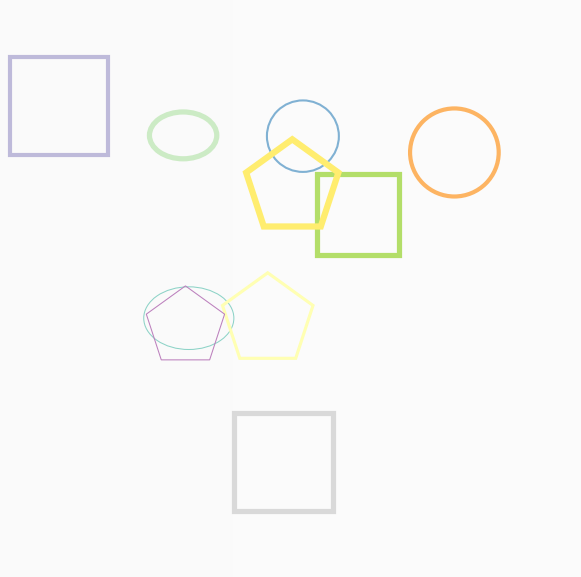[{"shape": "oval", "thickness": 0.5, "radius": 0.39, "center": [0.325, 0.448]}, {"shape": "pentagon", "thickness": 1.5, "radius": 0.41, "center": [0.461, 0.445]}, {"shape": "square", "thickness": 2, "radius": 0.42, "center": [0.102, 0.816]}, {"shape": "circle", "thickness": 1, "radius": 0.31, "center": [0.521, 0.763]}, {"shape": "circle", "thickness": 2, "radius": 0.38, "center": [0.782, 0.735]}, {"shape": "square", "thickness": 2.5, "radius": 0.35, "center": [0.616, 0.628]}, {"shape": "square", "thickness": 2.5, "radius": 0.43, "center": [0.488, 0.199]}, {"shape": "pentagon", "thickness": 0.5, "radius": 0.35, "center": [0.319, 0.433]}, {"shape": "oval", "thickness": 2.5, "radius": 0.29, "center": [0.315, 0.765]}, {"shape": "pentagon", "thickness": 3, "radius": 0.42, "center": [0.503, 0.674]}]